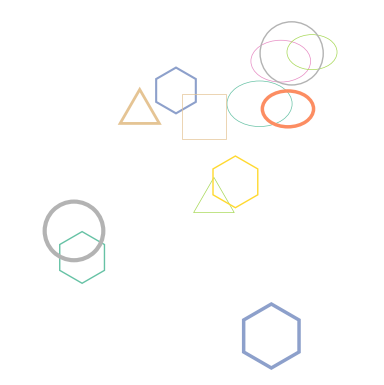[{"shape": "hexagon", "thickness": 1, "radius": 0.34, "center": [0.213, 0.331]}, {"shape": "oval", "thickness": 0.5, "radius": 0.42, "center": [0.674, 0.73]}, {"shape": "oval", "thickness": 2.5, "radius": 0.33, "center": [0.748, 0.717]}, {"shape": "hexagon", "thickness": 2.5, "radius": 0.42, "center": [0.705, 0.127]}, {"shape": "hexagon", "thickness": 1.5, "radius": 0.3, "center": [0.457, 0.765]}, {"shape": "oval", "thickness": 0.5, "radius": 0.39, "center": [0.729, 0.841]}, {"shape": "triangle", "thickness": 0.5, "radius": 0.3, "center": [0.556, 0.478]}, {"shape": "oval", "thickness": 0.5, "radius": 0.33, "center": [0.81, 0.865]}, {"shape": "hexagon", "thickness": 1, "radius": 0.34, "center": [0.611, 0.528]}, {"shape": "triangle", "thickness": 2, "radius": 0.29, "center": [0.363, 0.709]}, {"shape": "square", "thickness": 0.5, "radius": 0.29, "center": [0.53, 0.697]}, {"shape": "circle", "thickness": 1, "radius": 0.41, "center": [0.758, 0.861]}, {"shape": "circle", "thickness": 3, "radius": 0.38, "center": [0.192, 0.4]}]